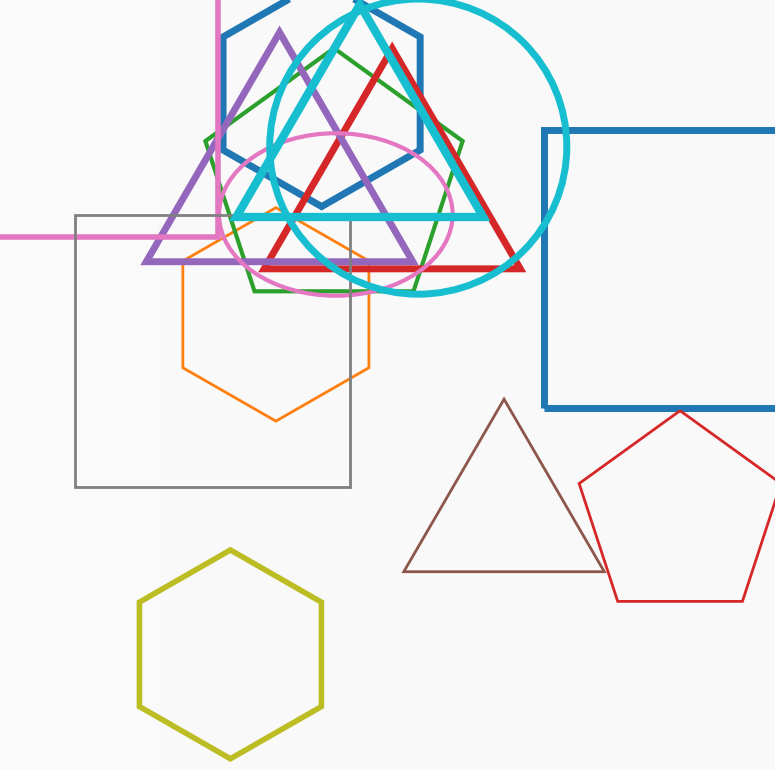[{"shape": "hexagon", "thickness": 2.5, "radius": 0.73, "center": [0.415, 0.879]}, {"shape": "square", "thickness": 2.5, "radius": 0.9, "center": [0.883, 0.65]}, {"shape": "hexagon", "thickness": 1, "radius": 0.69, "center": [0.356, 0.592]}, {"shape": "pentagon", "thickness": 1.5, "radius": 0.87, "center": [0.431, 0.763]}, {"shape": "pentagon", "thickness": 1, "radius": 0.68, "center": [0.878, 0.33]}, {"shape": "triangle", "thickness": 2.5, "radius": 0.95, "center": [0.506, 0.746]}, {"shape": "triangle", "thickness": 2.5, "radius": 0.99, "center": [0.361, 0.759]}, {"shape": "triangle", "thickness": 1, "radius": 0.75, "center": [0.65, 0.332]}, {"shape": "square", "thickness": 2, "radius": 0.8, "center": [0.12, 0.853]}, {"shape": "oval", "thickness": 1.5, "radius": 0.75, "center": [0.433, 0.721]}, {"shape": "square", "thickness": 1, "radius": 0.89, "center": [0.274, 0.544]}, {"shape": "hexagon", "thickness": 2, "radius": 0.68, "center": [0.297, 0.15]}, {"shape": "triangle", "thickness": 3, "radius": 0.92, "center": [0.464, 0.81]}, {"shape": "circle", "thickness": 2.5, "radius": 0.96, "center": [0.54, 0.81]}]